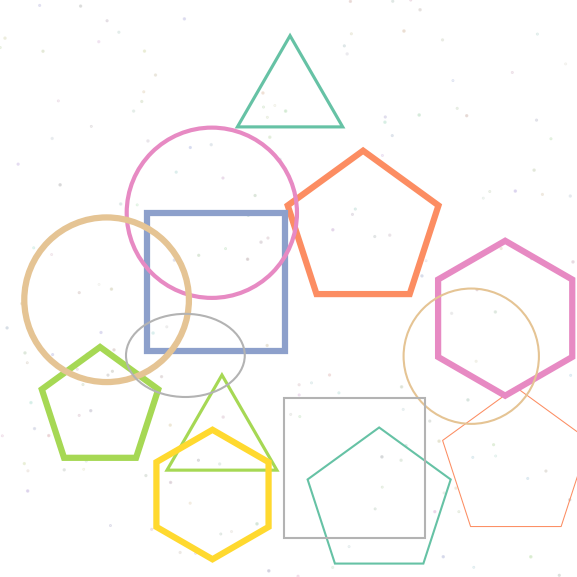[{"shape": "pentagon", "thickness": 1, "radius": 0.65, "center": [0.657, 0.129]}, {"shape": "triangle", "thickness": 1.5, "radius": 0.53, "center": [0.502, 0.832]}, {"shape": "pentagon", "thickness": 3, "radius": 0.69, "center": [0.629, 0.601]}, {"shape": "pentagon", "thickness": 0.5, "radius": 0.67, "center": [0.893, 0.195]}, {"shape": "square", "thickness": 3, "radius": 0.6, "center": [0.374, 0.511]}, {"shape": "hexagon", "thickness": 3, "radius": 0.67, "center": [0.875, 0.448]}, {"shape": "circle", "thickness": 2, "radius": 0.74, "center": [0.367, 0.631]}, {"shape": "pentagon", "thickness": 3, "radius": 0.53, "center": [0.173, 0.292]}, {"shape": "triangle", "thickness": 1.5, "radius": 0.55, "center": [0.384, 0.24]}, {"shape": "hexagon", "thickness": 3, "radius": 0.56, "center": [0.368, 0.143]}, {"shape": "circle", "thickness": 3, "radius": 0.71, "center": [0.185, 0.48]}, {"shape": "circle", "thickness": 1, "radius": 0.59, "center": [0.816, 0.382]}, {"shape": "oval", "thickness": 1, "radius": 0.51, "center": [0.321, 0.384]}, {"shape": "square", "thickness": 1, "radius": 0.61, "center": [0.614, 0.189]}]